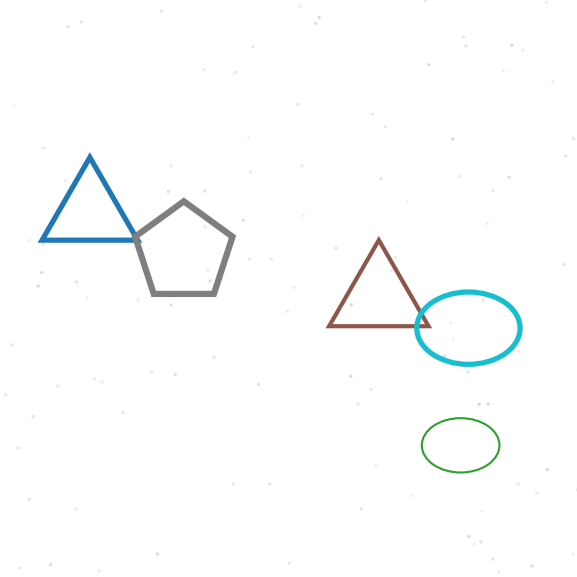[{"shape": "triangle", "thickness": 2.5, "radius": 0.48, "center": [0.156, 0.631]}, {"shape": "oval", "thickness": 1, "radius": 0.34, "center": [0.798, 0.228]}, {"shape": "triangle", "thickness": 2, "radius": 0.5, "center": [0.656, 0.484]}, {"shape": "pentagon", "thickness": 3, "radius": 0.44, "center": [0.318, 0.562]}, {"shape": "oval", "thickness": 2.5, "radius": 0.45, "center": [0.811, 0.431]}]